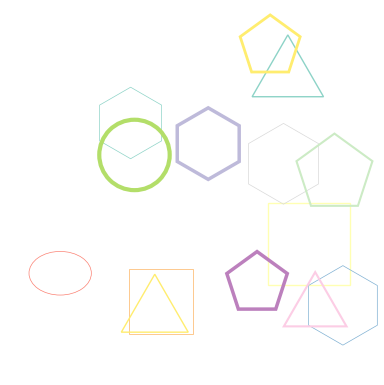[{"shape": "hexagon", "thickness": 0.5, "radius": 0.46, "center": [0.339, 0.681]}, {"shape": "triangle", "thickness": 1, "radius": 0.54, "center": [0.748, 0.802]}, {"shape": "square", "thickness": 1, "radius": 0.53, "center": [0.802, 0.367]}, {"shape": "hexagon", "thickness": 2.5, "radius": 0.46, "center": [0.541, 0.627]}, {"shape": "oval", "thickness": 0.5, "radius": 0.4, "center": [0.156, 0.29]}, {"shape": "hexagon", "thickness": 0.5, "radius": 0.52, "center": [0.891, 0.207]}, {"shape": "square", "thickness": 0.5, "radius": 0.42, "center": [0.419, 0.217]}, {"shape": "circle", "thickness": 3, "radius": 0.46, "center": [0.349, 0.598]}, {"shape": "triangle", "thickness": 1.5, "radius": 0.47, "center": [0.819, 0.199]}, {"shape": "hexagon", "thickness": 0.5, "radius": 0.52, "center": [0.736, 0.575]}, {"shape": "pentagon", "thickness": 2.5, "radius": 0.41, "center": [0.668, 0.264]}, {"shape": "pentagon", "thickness": 1.5, "radius": 0.52, "center": [0.869, 0.549]}, {"shape": "triangle", "thickness": 1, "radius": 0.5, "center": [0.402, 0.187]}, {"shape": "pentagon", "thickness": 2, "radius": 0.41, "center": [0.702, 0.879]}]